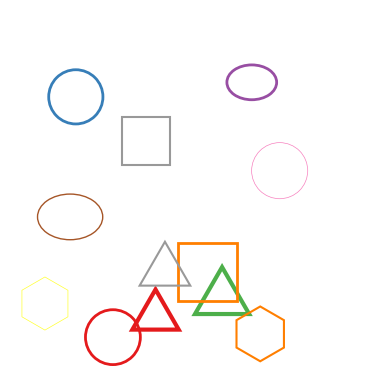[{"shape": "circle", "thickness": 2, "radius": 0.36, "center": [0.293, 0.124]}, {"shape": "triangle", "thickness": 3, "radius": 0.35, "center": [0.404, 0.179]}, {"shape": "circle", "thickness": 2, "radius": 0.35, "center": [0.197, 0.748]}, {"shape": "triangle", "thickness": 3, "radius": 0.41, "center": [0.577, 0.225]}, {"shape": "oval", "thickness": 2, "radius": 0.32, "center": [0.654, 0.786]}, {"shape": "square", "thickness": 2, "radius": 0.38, "center": [0.539, 0.294]}, {"shape": "hexagon", "thickness": 1.5, "radius": 0.36, "center": [0.676, 0.133]}, {"shape": "hexagon", "thickness": 0.5, "radius": 0.34, "center": [0.117, 0.212]}, {"shape": "oval", "thickness": 1, "radius": 0.42, "center": [0.182, 0.437]}, {"shape": "circle", "thickness": 0.5, "radius": 0.36, "center": [0.726, 0.557]}, {"shape": "square", "thickness": 1.5, "radius": 0.31, "center": [0.38, 0.635]}, {"shape": "triangle", "thickness": 1.5, "radius": 0.38, "center": [0.428, 0.296]}]